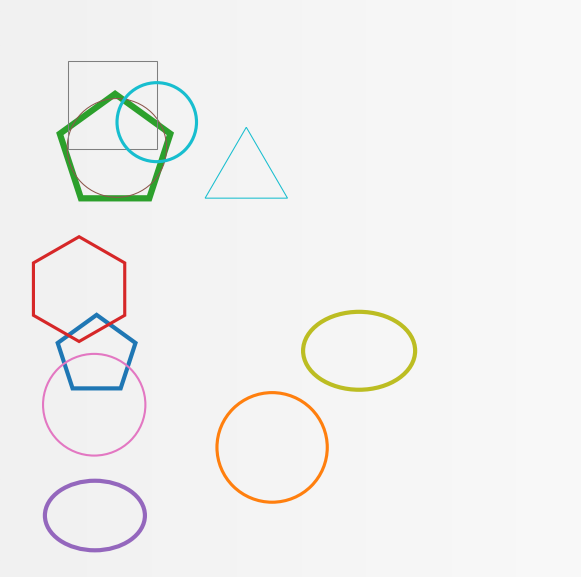[{"shape": "pentagon", "thickness": 2, "radius": 0.35, "center": [0.166, 0.384]}, {"shape": "circle", "thickness": 1.5, "radius": 0.47, "center": [0.468, 0.224]}, {"shape": "pentagon", "thickness": 3, "radius": 0.5, "center": [0.198, 0.737]}, {"shape": "hexagon", "thickness": 1.5, "radius": 0.45, "center": [0.136, 0.499]}, {"shape": "oval", "thickness": 2, "radius": 0.43, "center": [0.163, 0.106]}, {"shape": "circle", "thickness": 0.5, "radius": 0.43, "center": [0.201, 0.743]}, {"shape": "circle", "thickness": 1, "radius": 0.44, "center": [0.162, 0.298]}, {"shape": "square", "thickness": 0.5, "radius": 0.38, "center": [0.193, 0.818]}, {"shape": "oval", "thickness": 2, "radius": 0.48, "center": [0.618, 0.392]}, {"shape": "circle", "thickness": 1.5, "radius": 0.34, "center": [0.27, 0.788]}, {"shape": "triangle", "thickness": 0.5, "radius": 0.41, "center": [0.424, 0.697]}]